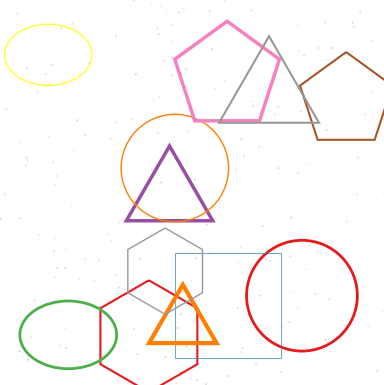[{"shape": "circle", "thickness": 2, "radius": 0.72, "center": [0.784, 0.232]}, {"shape": "hexagon", "thickness": 1.5, "radius": 0.73, "center": [0.387, 0.127]}, {"shape": "square", "thickness": 0.5, "radius": 0.69, "center": [0.592, 0.207]}, {"shape": "oval", "thickness": 2, "radius": 0.63, "center": [0.177, 0.13]}, {"shape": "triangle", "thickness": 2.5, "radius": 0.65, "center": [0.44, 0.491]}, {"shape": "triangle", "thickness": 3, "radius": 0.51, "center": [0.475, 0.159]}, {"shape": "circle", "thickness": 1, "radius": 0.7, "center": [0.454, 0.563]}, {"shape": "oval", "thickness": 1, "radius": 0.57, "center": [0.125, 0.858]}, {"shape": "pentagon", "thickness": 1.5, "radius": 0.63, "center": [0.899, 0.739]}, {"shape": "pentagon", "thickness": 2.5, "radius": 0.71, "center": [0.59, 0.802]}, {"shape": "hexagon", "thickness": 1, "radius": 0.56, "center": [0.429, 0.296]}, {"shape": "triangle", "thickness": 1.5, "radius": 0.75, "center": [0.699, 0.756]}]